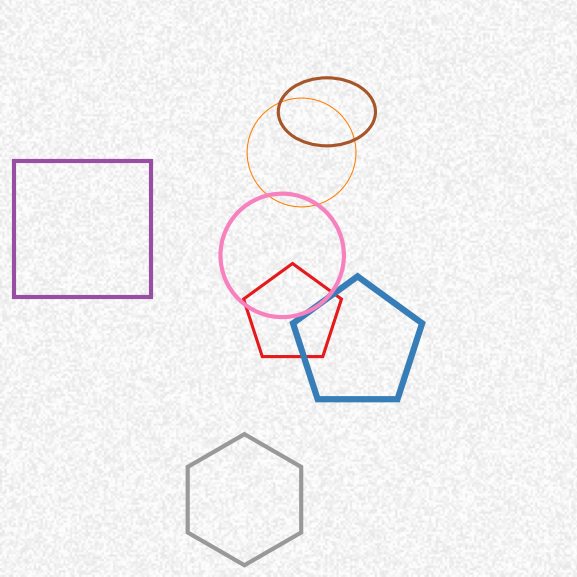[{"shape": "pentagon", "thickness": 1.5, "radius": 0.45, "center": [0.507, 0.454]}, {"shape": "pentagon", "thickness": 3, "radius": 0.59, "center": [0.619, 0.403]}, {"shape": "square", "thickness": 2, "radius": 0.59, "center": [0.142, 0.602]}, {"shape": "circle", "thickness": 0.5, "radius": 0.47, "center": [0.522, 0.735]}, {"shape": "oval", "thickness": 1.5, "radius": 0.42, "center": [0.566, 0.805]}, {"shape": "circle", "thickness": 2, "radius": 0.53, "center": [0.489, 0.557]}, {"shape": "hexagon", "thickness": 2, "radius": 0.57, "center": [0.423, 0.134]}]